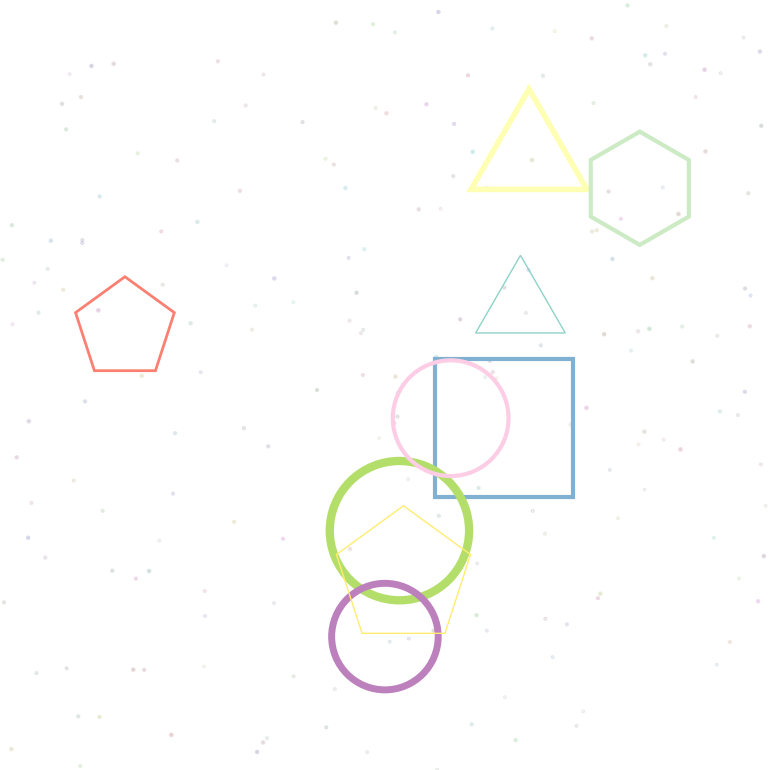[{"shape": "triangle", "thickness": 0.5, "radius": 0.34, "center": [0.676, 0.601]}, {"shape": "triangle", "thickness": 2, "radius": 0.43, "center": [0.687, 0.797]}, {"shape": "pentagon", "thickness": 1, "radius": 0.34, "center": [0.162, 0.573]}, {"shape": "square", "thickness": 1.5, "radius": 0.45, "center": [0.654, 0.444]}, {"shape": "circle", "thickness": 3, "radius": 0.45, "center": [0.519, 0.311]}, {"shape": "circle", "thickness": 1.5, "radius": 0.38, "center": [0.585, 0.457]}, {"shape": "circle", "thickness": 2.5, "radius": 0.35, "center": [0.5, 0.173]}, {"shape": "hexagon", "thickness": 1.5, "radius": 0.37, "center": [0.831, 0.755]}, {"shape": "pentagon", "thickness": 0.5, "radius": 0.46, "center": [0.524, 0.252]}]